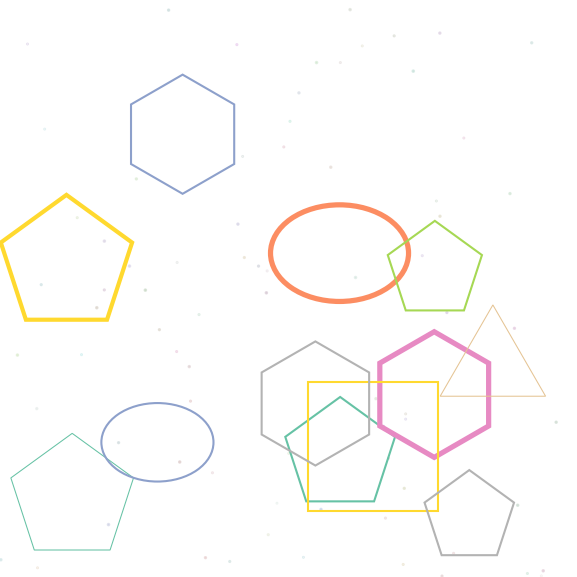[{"shape": "pentagon", "thickness": 1, "radius": 0.5, "center": [0.589, 0.212]}, {"shape": "pentagon", "thickness": 0.5, "radius": 0.56, "center": [0.125, 0.137]}, {"shape": "oval", "thickness": 2.5, "radius": 0.6, "center": [0.588, 0.561]}, {"shape": "hexagon", "thickness": 1, "radius": 0.52, "center": [0.316, 0.767]}, {"shape": "oval", "thickness": 1, "radius": 0.49, "center": [0.273, 0.233]}, {"shape": "hexagon", "thickness": 2.5, "radius": 0.54, "center": [0.752, 0.316]}, {"shape": "pentagon", "thickness": 1, "radius": 0.43, "center": [0.753, 0.531]}, {"shape": "pentagon", "thickness": 2, "radius": 0.6, "center": [0.115, 0.542]}, {"shape": "square", "thickness": 1, "radius": 0.56, "center": [0.646, 0.226]}, {"shape": "triangle", "thickness": 0.5, "radius": 0.53, "center": [0.853, 0.366]}, {"shape": "hexagon", "thickness": 1, "radius": 0.54, "center": [0.546, 0.3]}, {"shape": "pentagon", "thickness": 1, "radius": 0.41, "center": [0.813, 0.104]}]